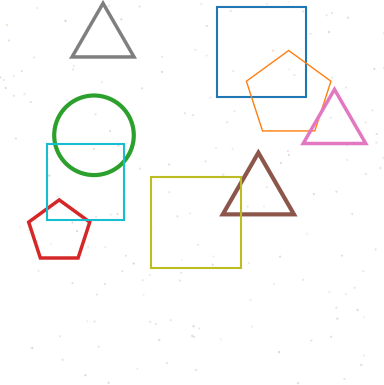[{"shape": "square", "thickness": 1.5, "radius": 0.58, "center": [0.68, 0.865]}, {"shape": "pentagon", "thickness": 1, "radius": 0.58, "center": [0.75, 0.753]}, {"shape": "circle", "thickness": 3, "radius": 0.52, "center": [0.244, 0.649]}, {"shape": "pentagon", "thickness": 2.5, "radius": 0.42, "center": [0.154, 0.397]}, {"shape": "triangle", "thickness": 3, "radius": 0.53, "center": [0.671, 0.497]}, {"shape": "triangle", "thickness": 2.5, "radius": 0.47, "center": [0.869, 0.674]}, {"shape": "triangle", "thickness": 2.5, "radius": 0.46, "center": [0.268, 0.899]}, {"shape": "square", "thickness": 1.5, "radius": 0.59, "center": [0.509, 0.422]}, {"shape": "square", "thickness": 1.5, "radius": 0.49, "center": [0.222, 0.528]}]